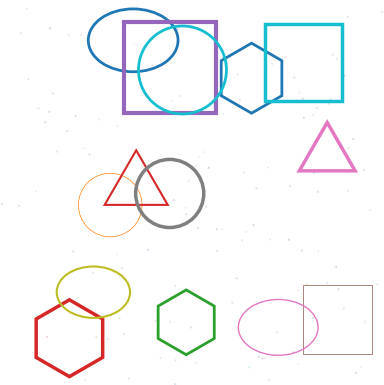[{"shape": "oval", "thickness": 2, "radius": 0.58, "center": [0.346, 0.895]}, {"shape": "hexagon", "thickness": 2, "radius": 0.45, "center": [0.653, 0.797]}, {"shape": "circle", "thickness": 0.5, "radius": 0.41, "center": [0.286, 0.467]}, {"shape": "hexagon", "thickness": 2, "radius": 0.42, "center": [0.484, 0.163]}, {"shape": "hexagon", "thickness": 2.5, "radius": 0.5, "center": [0.18, 0.122]}, {"shape": "triangle", "thickness": 1.5, "radius": 0.47, "center": [0.354, 0.515]}, {"shape": "square", "thickness": 3, "radius": 0.59, "center": [0.442, 0.824]}, {"shape": "square", "thickness": 0.5, "radius": 0.45, "center": [0.877, 0.17]}, {"shape": "oval", "thickness": 1, "radius": 0.52, "center": [0.723, 0.15]}, {"shape": "triangle", "thickness": 2.5, "radius": 0.42, "center": [0.85, 0.598]}, {"shape": "circle", "thickness": 2.5, "radius": 0.44, "center": [0.441, 0.497]}, {"shape": "oval", "thickness": 1.5, "radius": 0.48, "center": [0.243, 0.241]}, {"shape": "circle", "thickness": 2, "radius": 0.57, "center": [0.474, 0.818]}, {"shape": "square", "thickness": 2.5, "radius": 0.5, "center": [0.788, 0.838]}]